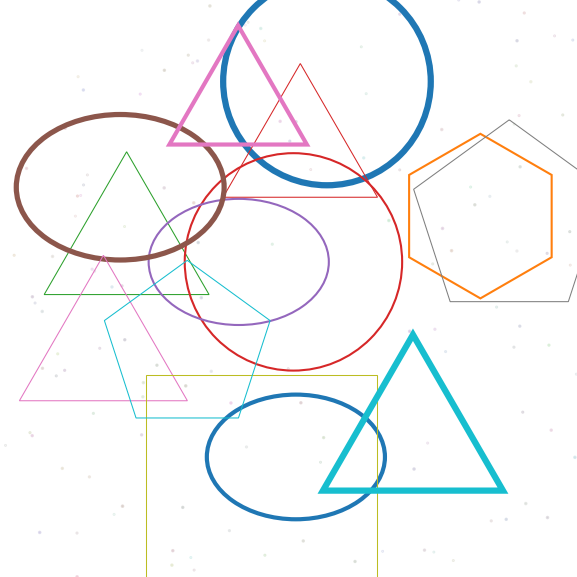[{"shape": "circle", "thickness": 3, "radius": 0.9, "center": [0.566, 0.858]}, {"shape": "oval", "thickness": 2, "radius": 0.77, "center": [0.512, 0.208]}, {"shape": "hexagon", "thickness": 1, "radius": 0.71, "center": [0.832, 0.625]}, {"shape": "triangle", "thickness": 0.5, "radius": 0.82, "center": [0.219, 0.571]}, {"shape": "circle", "thickness": 1, "radius": 0.94, "center": [0.508, 0.546]}, {"shape": "triangle", "thickness": 0.5, "radius": 0.77, "center": [0.52, 0.735]}, {"shape": "oval", "thickness": 1, "radius": 0.78, "center": [0.413, 0.546]}, {"shape": "oval", "thickness": 2.5, "radius": 0.9, "center": [0.208, 0.675]}, {"shape": "triangle", "thickness": 0.5, "radius": 0.84, "center": [0.179, 0.389]}, {"shape": "triangle", "thickness": 2, "radius": 0.69, "center": [0.412, 0.818]}, {"shape": "pentagon", "thickness": 0.5, "radius": 0.87, "center": [0.882, 0.618]}, {"shape": "square", "thickness": 0.5, "radius": 1.0, "center": [0.453, 0.15]}, {"shape": "triangle", "thickness": 3, "radius": 0.9, "center": [0.715, 0.24]}, {"shape": "pentagon", "thickness": 0.5, "radius": 0.75, "center": [0.324, 0.397]}]